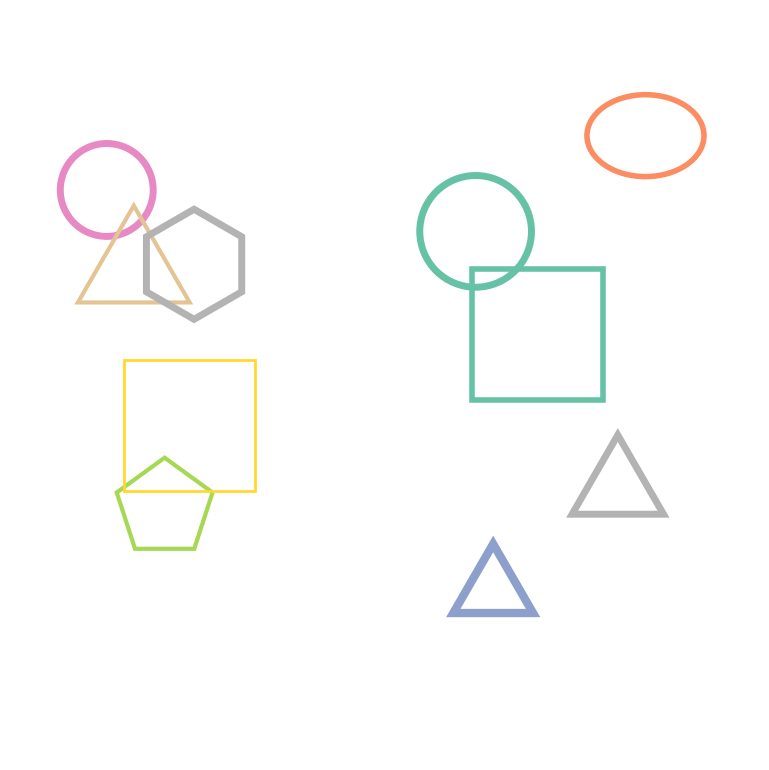[{"shape": "square", "thickness": 2, "radius": 0.43, "center": [0.698, 0.566]}, {"shape": "circle", "thickness": 2.5, "radius": 0.36, "center": [0.618, 0.7]}, {"shape": "oval", "thickness": 2, "radius": 0.38, "center": [0.838, 0.824]}, {"shape": "triangle", "thickness": 3, "radius": 0.3, "center": [0.64, 0.234]}, {"shape": "circle", "thickness": 2.5, "radius": 0.3, "center": [0.139, 0.753]}, {"shape": "pentagon", "thickness": 1.5, "radius": 0.33, "center": [0.214, 0.34]}, {"shape": "square", "thickness": 1, "radius": 0.42, "center": [0.246, 0.447]}, {"shape": "triangle", "thickness": 1.5, "radius": 0.42, "center": [0.174, 0.649]}, {"shape": "triangle", "thickness": 2.5, "radius": 0.34, "center": [0.802, 0.366]}, {"shape": "hexagon", "thickness": 2.5, "radius": 0.36, "center": [0.252, 0.657]}]